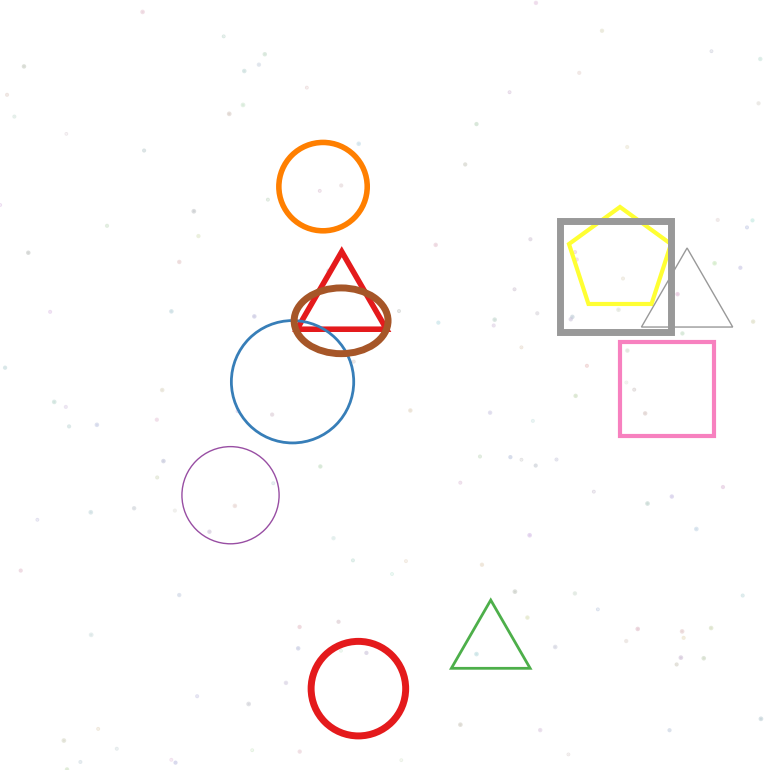[{"shape": "triangle", "thickness": 2, "radius": 0.34, "center": [0.444, 0.606]}, {"shape": "circle", "thickness": 2.5, "radius": 0.31, "center": [0.465, 0.106]}, {"shape": "circle", "thickness": 1, "radius": 0.4, "center": [0.38, 0.504]}, {"shape": "triangle", "thickness": 1, "radius": 0.3, "center": [0.637, 0.162]}, {"shape": "circle", "thickness": 0.5, "radius": 0.32, "center": [0.299, 0.357]}, {"shape": "circle", "thickness": 2, "radius": 0.29, "center": [0.42, 0.758]}, {"shape": "pentagon", "thickness": 1.5, "radius": 0.35, "center": [0.805, 0.662]}, {"shape": "oval", "thickness": 2.5, "radius": 0.3, "center": [0.443, 0.583]}, {"shape": "square", "thickness": 1.5, "radius": 0.31, "center": [0.866, 0.495]}, {"shape": "square", "thickness": 2.5, "radius": 0.36, "center": [0.799, 0.641]}, {"shape": "triangle", "thickness": 0.5, "radius": 0.34, "center": [0.892, 0.609]}]